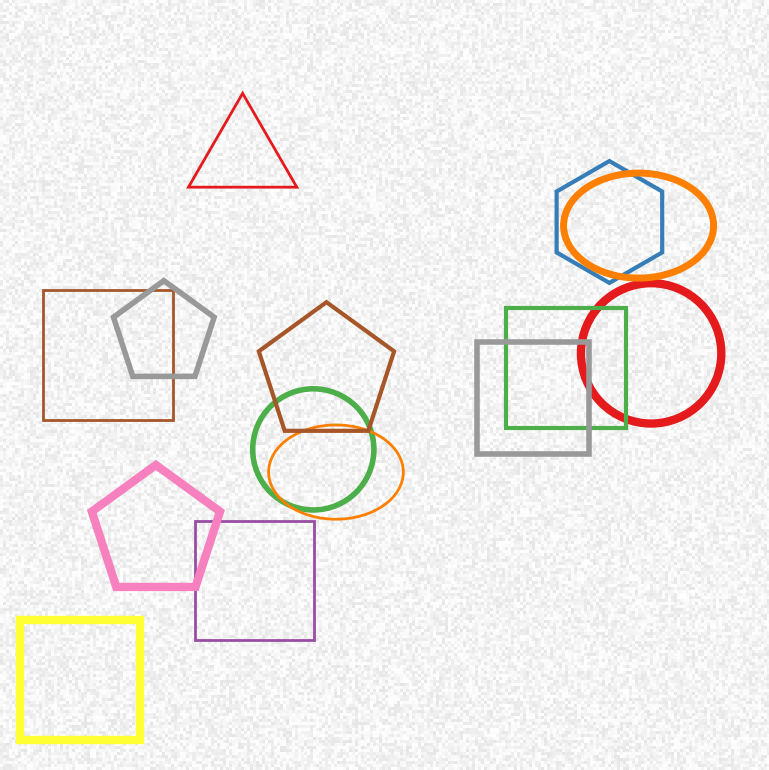[{"shape": "triangle", "thickness": 1, "radius": 0.41, "center": [0.315, 0.798]}, {"shape": "circle", "thickness": 3, "radius": 0.46, "center": [0.846, 0.541]}, {"shape": "hexagon", "thickness": 1.5, "radius": 0.4, "center": [0.791, 0.712]}, {"shape": "square", "thickness": 1.5, "radius": 0.39, "center": [0.735, 0.522]}, {"shape": "circle", "thickness": 2, "radius": 0.39, "center": [0.407, 0.416]}, {"shape": "square", "thickness": 1, "radius": 0.39, "center": [0.33, 0.246]}, {"shape": "oval", "thickness": 2.5, "radius": 0.49, "center": [0.829, 0.707]}, {"shape": "oval", "thickness": 1, "radius": 0.44, "center": [0.436, 0.387]}, {"shape": "square", "thickness": 3, "radius": 0.39, "center": [0.104, 0.117]}, {"shape": "square", "thickness": 1, "radius": 0.42, "center": [0.14, 0.539]}, {"shape": "pentagon", "thickness": 1.5, "radius": 0.46, "center": [0.424, 0.515]}, {"shape": "pentagon", "thickness": 3, "radius": 0.44, "center": [0.202, 0.309]}, {"shape": "square", "thickness": 2, "radius": 0.37, "center": [0.693, 0.483]}, {"shape": "pentagon", "thickness": 2, "radius": 0.34, "center": [0.213, 0.567]}]